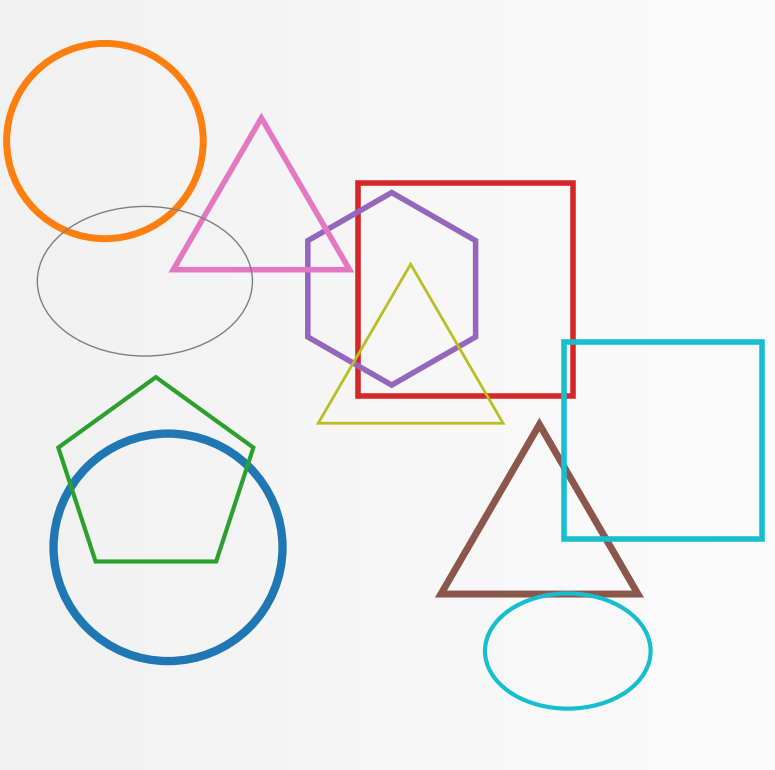[{"shape": "circle", "thickness": 3, "radius": 0.74, "center": [0.217, 0.289]}, {"shape": "circle", "thickness": 2.5, "radius": 0.63, "center": [0.135, 0.817]}, {"shape": "pentagon", "thickness": 1.5, "radius": 0.66, "center": [0.201, 0.378]}, {"shape": "square", "thickness": 2, "radius": 0.69, "center": [0.6, 0.624]}, {"shape": "hexagon", "thickness": 2, "radius": 0.63, "center": [0.505, 0.625]}, {"shape": "triangle", "thickness": 2.5, "radius": 0.73, "center": [0.696, 0.302]}, {"shape": "triangle", "thickness": 2, "radius": 0.66, "center": [0.337, 0.715]}, {"shape": "oval", "thickness": 0.5, "radius": 0.69, "center": [0.187, 0.635]}, {"shape": "triangle", "thickness": 1, "radius": 0.69, "center": [0.53, 0.519]}, {"shape": "square", "thickness": 2, "radius": 0.64, "center": [0.856, 0.428]}, {"shape": "oval", "thickness": 1.5, "radius": 0.53, "center": [0.733, 0.155]}]